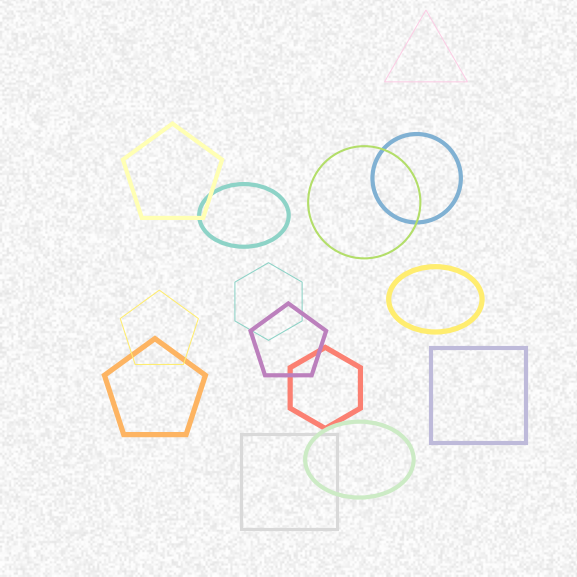[{"shape": "oval", "thickness": 2, "radius": 0.39, "center": [0.422, 0.626]}, {"shape": "hexagon", "thickness": 0.5, "radius": 0.34, "center": [0.465, 0.477]}, {"shape": "pentagon", "thickness": 2, "radius": 0.45, "center": [0.299, 0.695]}, {"shape": "square", "thickness": 2, "radius": 0.41, "center": [0.829, 0.315]}, {"shape": "hexagon", "thickness": 2.5, "radius": 0.35, "center": [0.563, 0.327]}, {"shape": "circle", "thickness": 2, "radius": 0.38, "center": [0.721, 0.691]}, {"shape": "pentagon", "thickness": 2.5, "radius": 0.46, "center": [0.268, 0.321]}, {"shape": "circle", "thickness": 1, "radius": 0.49, "center": [0.631, 0.649]}, {"shape": "triangle", "thickness": 0.5, "radius": 0.41, "center": [0.738, 0.899]}, {"shape": "square", "thickness": 1.5, "radius": 0.41, "center": [0.501, 0.165]}, {"shape": "pentagon", "thickness": 2, "radius": 0.34, "center": [0.499, 0.405]}, {"shape": "oval", "thickness": 2, "radius": 0.47, "center": [0.622, 0.203]}, {"shape": "oval", "thickness": 2.5, "radius": 0.4, "center": [0.754, 0.481]}, {"shape": "pentagon", "thickness": 0.5, "radius": 0.36, "center": [0.276, 0.426]}]